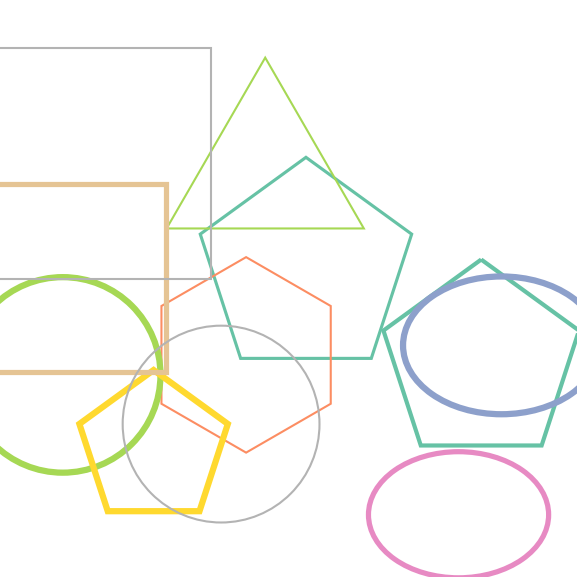[{"shape": "pentagon", "thickness": 1.5, "radius": 0.96, "center": [0.53, 0.534]}, {"shape": "pentagon", "thickness": 2, "radius": 0.89, "center": [0.833, 0.372]}, {"shape": "hexagon", "thickness": 1, "radius": 0.85, "center": [0.426, 0.385]}, {"shape": "oval", "thickness": 3, "radius": 0.85, "center": [0.868, 0.401]}, {"shape": "oval", "thickness": 2.5, "radius": 0.78, "center": [0.794, 0.108]}, {"shape": "circle", "thickness": 3, "radius": 0.85, "center": [0.109, 0.35]}, {"shape": "triangle", "thickness": 1, "radius": 0.99, "center": [0.459, 0.702]}, {"shape": "pentagon", "thickness": 3, "radius": 0.68, "center": [0.266, 0.223]}, {"shape": "square", "thickness": 2.5, "radius": 0.81, "center": [0.125, 0.517]}, {"shape": "circle", "thickness": 1, "radius": 0.85, "center": [0.383, 0.265]}, {"shape": "square", "thickness": 1, "radius": 1.0, "center": [0.165, 0.716]}]